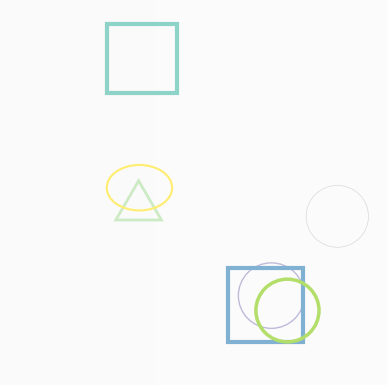[{"shape": "square", "thickness": 3, "radius": 0.45, "center": [0.367, 0.848]}, {"shape": "circle", "thickness": 1, "radius": 0.43, "center": [0.7, 0.232]}, {"shape": "square", "thickness": 3, "radius": 0.48, "center": [0.685, 0.207]}, {"shape": "circle", "thickness": 2.5, "radius": 0.41, "center": [0.742, 0.193]}, {"shape": "circle", "thickness": 0.5, "radius": 0.4, "center": [0.871, 0.438]}, {"shape": "triangle", "thickness": 2, "radius": 0.34, "center": [0.358, 0.463]}, {"shape": "oval", "thickness": 1.5, "radius": 0.42, "center": [0.36, 0.512]}]